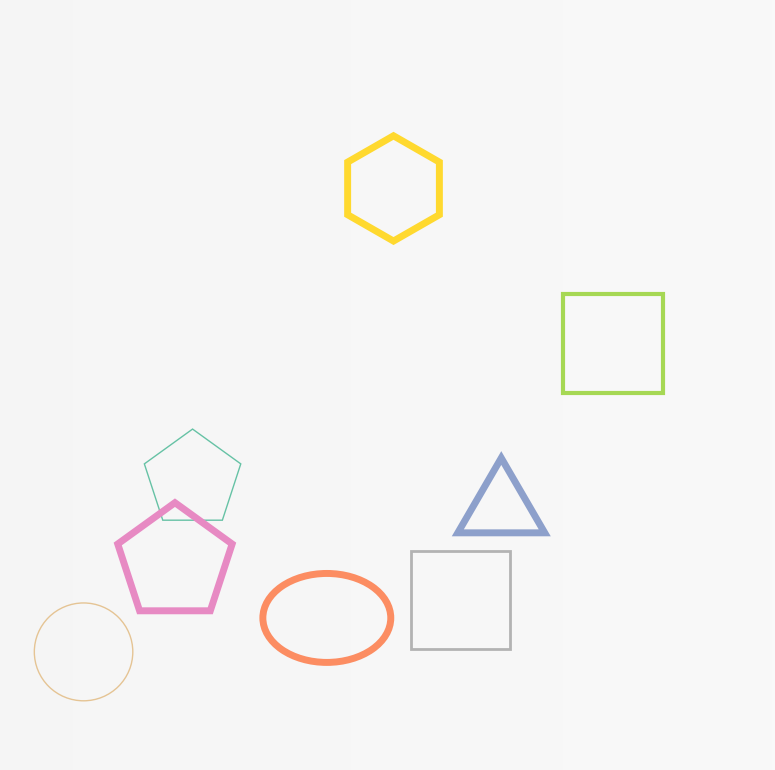[{"shape": "pentagon", "thickness": 0.5, "radius": 0.33, "center": [0.248, 0.377]}, {"shape": "oval", "thickness": 2.5, "radius": 0.41, "center": [0.422, 0.197]}, {"shape": "triangle", "thickness": 2.5, "radius": 0.32, "center": [0.647, 0.34]}, {"shape": "pentagon", "thickness": 2.5, "radius": 0.39, "center": [0.226, 0.27]}, {"shape": "square", "thickness": 1.5, "radius": 0.32, "center": [0.79, 0.554]}, {"shape": "hexagon", "thickness": 2.5, "radius": 0.34, "center": [0.508, 0.755]}, {"shape": "circle", "thickness": 0.5, "radius": 0.32, "center": [0.108, 0.153]}, {"shape": "square", "thickness": 1, "radius": 0.32, "center": [0.594, 0.221]}]